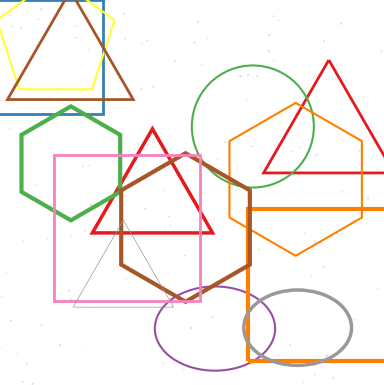[{"shape": "triangle", "thickness": 2, "radius": 0.98, "center": [0.854, 0.649]}, {"shape": "triangle", "thickness": 2.5, "radius": 0.9, "center": [0.396, 0.485]}, {"shape": "square", "thickness": 2, "radius": 0.74, "center": [0.121, 0.852]}, {"shape": "hexagon", "thickness": 3, "radius": 0.74, "center": [0.184, 0.576]}, {"shape": "circle", "thickness": 1.5, "radius": 0.79, "center": [0.657, 0.671]}, {"shape": "oval", "thickness": 1.5, "radius": 0.78, "center": [0.558, 0.147]}, {"shape": "square", "thickness": 3, "radius": 0.99, "center": [0.842, 0.26]}, {"shape": "hexagon", "thickness": 1.5, "radius": 0.99, "center": [0.768, 0.534]}, {"shape": "pentagon", "thickness": 1.5, "radius": 0.8, "center": [0.145, 0.898]}, {"shape": "hexagon", "thickness": 3, "radius": 0.96, "center": [0.482, 0.409]}, {"shape": "triangle", "thickness": 2, "radius": 0.94, "center": [0.183, 0.836]}, {"shape": "square", "thickness": 2, "radius": 0.95, "center": [0.331, 0.407]}, {"shape": "oval", "thickness": 2.5, "radius": 0.7, "center": [0.773, 0.149]}, {"shape": "triangle", "thickness": 0.5, "radius": 0.75, "center": [0.32, 0.278]}]